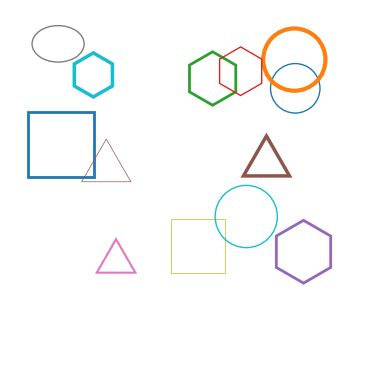[{"shape": "square", "thickness": 2, "radius": 0.42, "center": [0.158, 0.624]}, {"shape": "circle", "thickness": 1, "radius": 0.32, "center": [0.767, 0.771]}, {"shape": "circle", "thickness": 3, "radius": 0.4, "center": [0.765, 0.845]}, {"shape": "hexagon", "thickness": 2, "radius": 0.35, "center": [0.552, 0.796]}, {"shape": "hexagon", "thickness": 1, "radius": 0.32, "center": [0.625, 0.815]}, {"shape": "hexagon", "thickness": 2, "radius": 0.41, "center": [0.788, 0.346]}, {"shape": "triangle", "thickness": 2.5, "radius": 0.35, "center": [0.692, 0.578]}, {"shape": "triangle", "thickness": 0.5, "radius": 0.37, "center": [0.276, 0.565]}, {"shape": "triangle", "thickness": 1.5, "radius": 0.29, "center": [0.301, 0.321]}, {"shape": "oval", "thickness": 1, "radius": 0.34, "center": [0.151, 0.886]}, {"shape": "square", "thickness": 0.5, "radius": 0.35, "center": [0.514, 0.36]}, {"shape": "circle", "thickness": 1, "radius": 0.4, "center": [0.64, 0.438]}, {"shape": "hexagon", "thickness": 2.5, "radius": 0.29, "center": [0.242, 0.805]}]